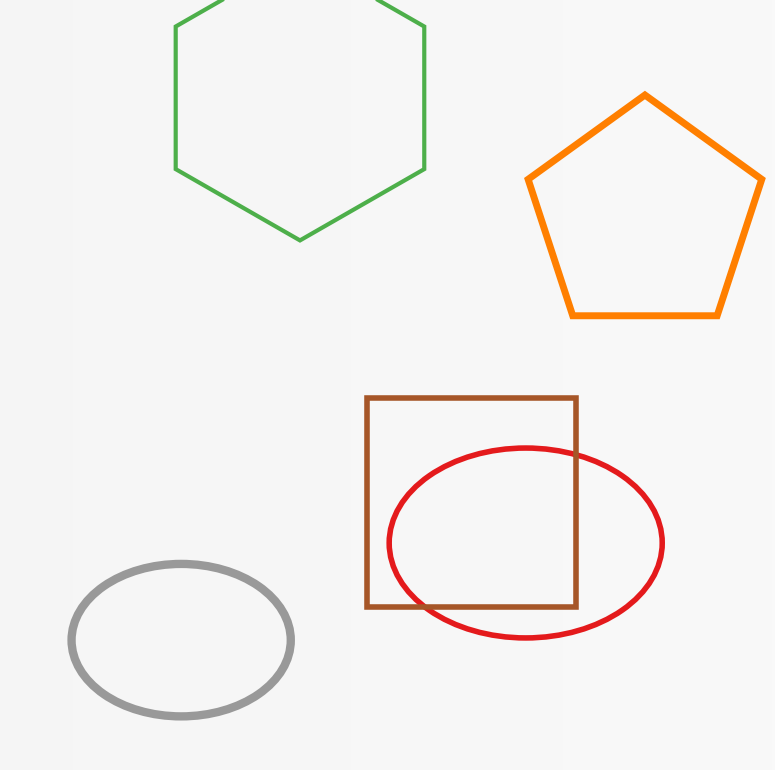[{"shape": "oval", "thickness": 2, "radius": 0.88, "center": [0.678, 0.295]}, {"shape": "hexagon", "thickness": 1.5, "radius": 0.93, "center": [0.387, 0.873]}, {"shape": "pentagon", "thickness": 2.5, "radius": 0.79, "center": [0.832, 0.718]}, {"shape": "square", "thickness": 2, "radius": 0.68, "center": [0.608, 0.347]}, {"shape": "oval", "thickness": 3, "radius": 0.71, "center": [0.234, 0.169]}]